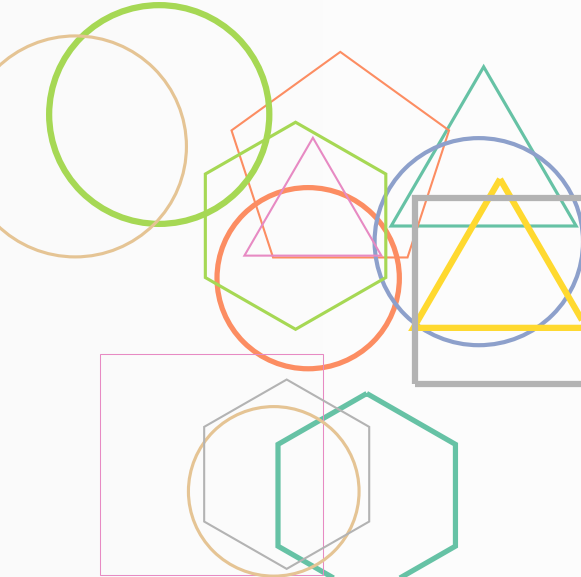[{"shape": "triangle", "thickness": 1.5, "radius": 0.92, "center": [0.832, 0.7]}, {"shape": "hexagon", "thickness": 2.5, "radius": 0.88, "center": [0.631, 0.142]}, {"shape": "pentagon", "thickness": 1, "radius": 0.98, "center": [0.585, 0.712]}, {"shape": "circle", "thickness": 2.5, "radius": 0.78, "center": [0.53, 0.517]}, {"shape": "circle", "thickness": 2, "radius": 0.9, "center": [0.824, 0.581]}, {"shape": "triangle", "thickness": 1, "radius": 0.68, "center": [0.538, 0.625]}, {"shape": "square", "thickness": 0.5, "radius": 0.96, "center": [0.363, 0.195]}, {"shape": "hexagon", "thickness": 1.5, "radius": 0.9, "center": [0.509, 0.608]}, {"shape": "circle", "thickness": 3, "radius": 0.95, "center": [0.274, 0.801]}, {"shape": "triangle", "thickness": 3, "radius": 0.86, "center": [0.86, 0.517]}, {"shape": "circle", "thickness": 1.5, "radius": 0.96, "center": [0.129, 0.746]}, {"shape": "circle", "thickness": 1.5, "radius": 0.73, "center": [0.471, 0.148]}, {"shape": "hexagon", "thickness": 1, "radius": 0.82, "center": [0.493, 0.178]}, {"shape": "square", "thickness": 3, "radius": 0.8, "center": [0.874, 0.495]}]